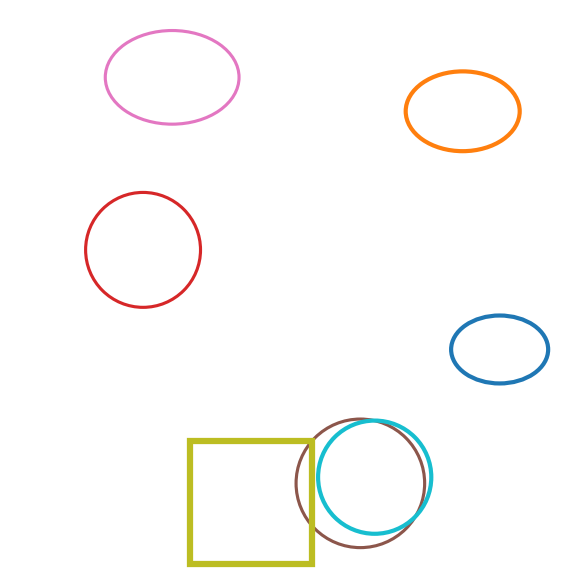[{"shape": "oval", "thickness": 2, "radius": 0.42, "center": [0.865, 0.394]}, {"shape": "oval", "thickness": 2, "radius": 0.49, "center": [0.801, 0.806]}, {"shape": "circle", "thickness": 1.5, "radius": 0.5, "center": [0.248, 0.566]}, {"shape": "circle", "thickness": 1.5, "radius": 0.56, "center": [0.624, 0.162]}, {"shape": "oval", "thickness": 1.5, "radius": 0.58, "center": [0.298, 0.865]}, {"shape": "square", "thickness": 3, "radius": 0.53, "center": [0.434, 0.129]}, {"shape": "circle", "thickness": 2, "radius": 0.49, "center": [0.649, 0.173]}]